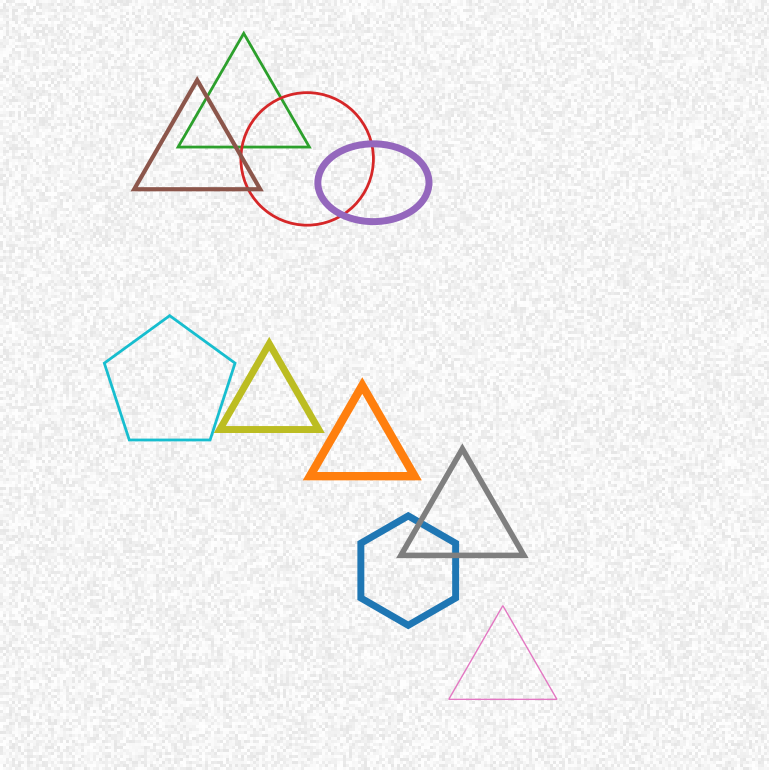[{"shape": "hexagon", "thickness": 2.5, "radius": 0.36, "center": [0.53, 0.259]}, {"shape": "triangle", "thickness": 3, "radius": 0.39, "center": [0.47, 0.421]}, {"shape": "triangle", "thickness": 1, "radius": 0.49, "center": [0.317, 0.858]}, {"shape": "circle", "thickness": 1, "radius": 0.43, "center": [0.399, 0.794]}, {"shape": "oval", "thickness": 2.5, "radius": 0.36, "center": [0.485, 0.763]}, {"shape": "triangle", "thickness": 1.5, "radius": 0.47, "center": [0.256, 0.801]}, {"shape": "triangle", "thickness": 0.5, "radius": 0.41, "center": [0.653, 0.132]}, {"shape": "triangle", "thickness": 2, "radius": 0.46, "center": [0.6, 0.325]}, {"shape": "triangle", "thickness": 2.5, "radius": 0.37, "center": [0.35, 0.479]}, {"shape": "pentagon", "thickness": 1, "radius": 0.45, "center": [0.22, 0.501]}]